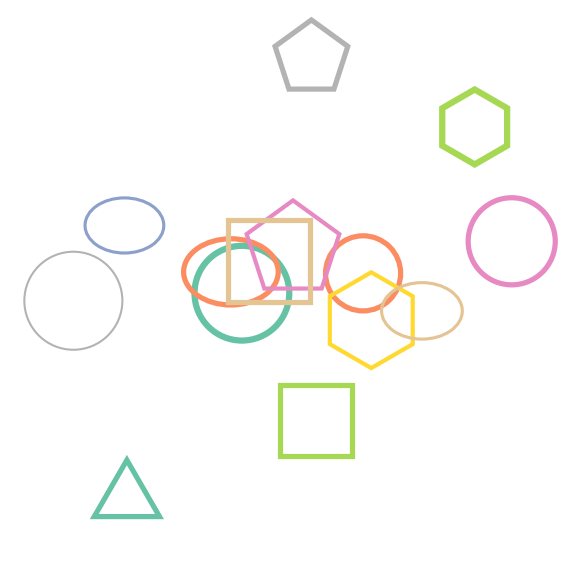[{"shape": "triangle", "thickness": 2.5, "radius": 0.33, "center": [0.22, 0.137]}, {"shape": "circle", "thickness": 3, "radius": 0.41, "center": [0.419, 0.491]}, {"shape": "circle", "thickness": 2.5, "radius": 0.33, "center": [0.629, 0.526]}, {"shape": "oval", "thickness": 2.5, "radius": 0.41, "center": [0.4, 0.528]}, {"shape": "oval", "thickness": 1.5, "radius": 0.34, "center": [0.215, 0.609]}, {"shape": "pentagon", "thickness": 2, "radius": 0.42, "center": [0.507, 0.568]}, {"shape": "circle", "thickness": 2.5, "radius": 0.38, "center": [0.886, 0.581]}, {"shape": "hexagon", "thickness": 3, "radius": 0.32, "center": [0.822, 0.779]}, {"shape": "square", "thickness": 2.5, "radius": 0.31, "center": [0.547, 0.27]}, {"shape": "hexagon", "thickness": 2, "radius": 0.41, "center": [0.643, 0.445]}, {"shape": "square", "thickness": 2.5, "radius": 0.35, "center": [0.466, 0.547]}, {"shape": "oval", "thickness": 1.5, "radius": 0.35, "center": [0.731, 0.461]}, {"shape": "circle", "thickness": 1, "radius": 0.42, "center": [0.127, 0.478]}, {"shape": "pentagon", "thickness": 2.5, "radius": 0.33, "center": [0.539, 0.898]}]